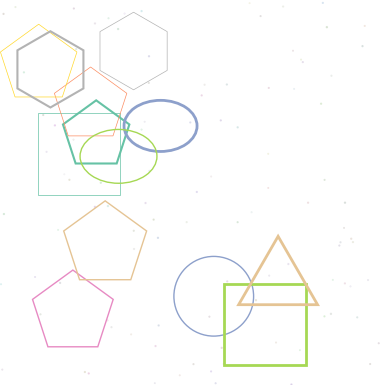[{"shape": "square", "thickness": 0.5, "radius": 0.54, "center": [0.206, 0.6]}, {"shape": "pentagon", "thickness": 1.5, "radius": 0.45, "center": [0.25, 0.649]}, {"shape": "pentagon", "thickness": 0.5, "radius": 0.49, "center": [0.235, 0.727]}, {"shape": "oval", "thickness": 2, "radius": 0.47, "center": [0.417, 0.673]}, {"shape": "circle", "thickness": 1, "radius": 0.52, "center": [0.555, 0.231]}, {"shape": "pentagon", "thickness": 1, "radius": 0.55, "center": [0.189, 0.188]}, {"shape": "square", "thickness": 2, "radius": 0.53, "center": [0.688, 0.158]}, {"shape": "oval", "thickness": 1, "radius": 0.5, "center": [0.308, 0.594]}, {"shape": "pentagon", "thickness": 0.5, "radius": 0.52, "center": [0.1, 0.833]}, {"shape": "pentagon", "thickness": 1, "radius": 0.57, "center": [0.273, 0.365]}, {"shape": "triangle", "thickness": 2, "radius": 0.59, "center": [0.722, 0.268]}, {"shape": "hexagon", "thickness": 0.5, "radius": 0.5, "center": [0.347, 0.867]}, {"shape": "hexagon", "thickness": 1.5, "radius": 0.49, "center": [0.131, 0.82]}]